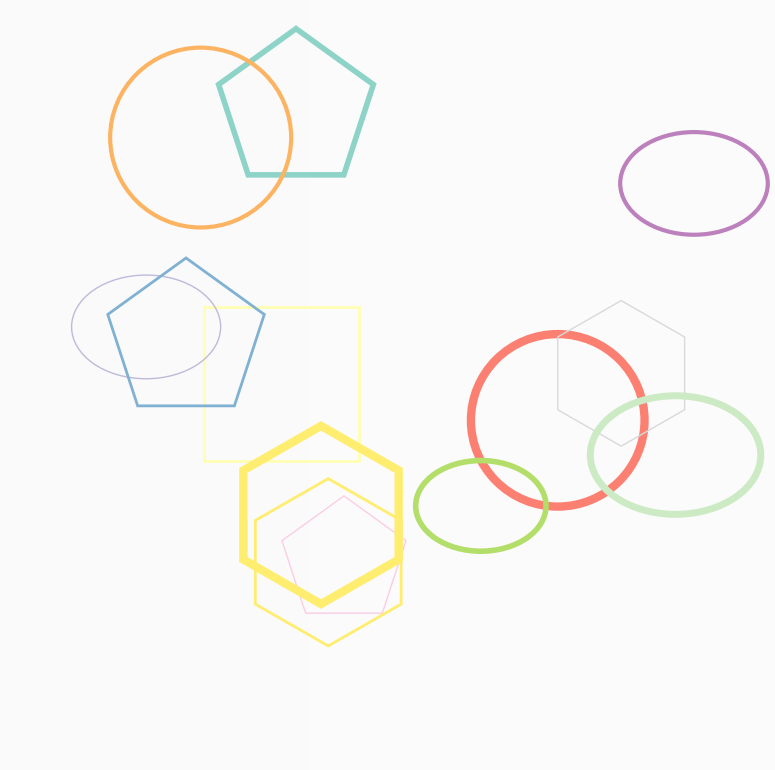[{"shape": "pentagon", "thickness": 2, "radius": 0.52, "center": [0.382, 0.858]}, {"shape": "square", "thickness": 1, "radius": 0.5, "center": [0.363, 0.502]}, {"shape": "oval", "thickness": 0.5, "radius": 0.48, "center": [0.189, 0.575]}, {"shape": "circle", "thickness": 3, "radius": 0.56, "center": [0.72, 0.454]}, {"shape": "pentagon", "thickness": 1, "radius": 0.53, "center": [0.24, 0.559]}, {"shape": "circle", "thickness": 1.5, "radius": 0.58, "center": [0.259, 0.821]}, {"shape": "oval", "thickness": 2, "radius": 0.42, "center": [0.62, 0.343]}, {"shape": "pentagon", "thickness": 0.5, "radius": 0.42, "center": [0.444, 0.272]}, {"shape": "hexagon", "thickness": 0.5, "radius": 0.47, "center": [0.802, 0.515]}, {"shape": "oval", "thickness": 1.5, "radius": 0.48, "center": [0.895, 0.762]}, {"shape": "oval", "thickness": 2.5, "radius": 0.55, "center": [0.872, 0.409]}, {"shape": "hexagon", "thickness": 3, "radius": 0.58, "center": [0.414, 0.331]}, {"shape": "hexagon", "thickness": 1, "radius": 0.54, "center": [0.424, 0.27]}]